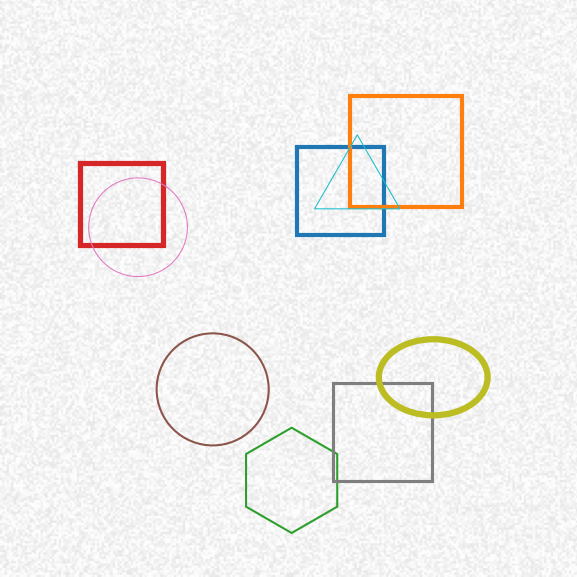[{"shape": "square", "thickness": 2, "radius": 0.38, "center": [0.589, 0.669]}, {"shape": "square", "thickness": 2, "radius": 0.48, "center": [0.703, 0.737]}, {"shape": "hexagon", "thickness": 1, "radius": 0.46, "center": [0.505, 0.167]}, {"shape": "square", "thickness": 2.5, "radius": 0.36, "center": [0.21, 0.646]}, {"shape": "circle", "thickness": 1, "radius": 0.49, "center": [0.368, 0.325]}, {"shape": "circle", "thickness": 0.5, "radius": 0.43, "center": [0.239, 0.606]}, {"shape": "square", "thickness": 1.5, "radius": 0.43, "center": [0.662, 0.251]}, {"shape": "oval", "thickness": 3, "radius": 0.47, "center": [0.75, 0.346]}, {"shape": "triangle", "thickness": 0.5, "radius": 0.43, "center": [0.619, 0.68]}]